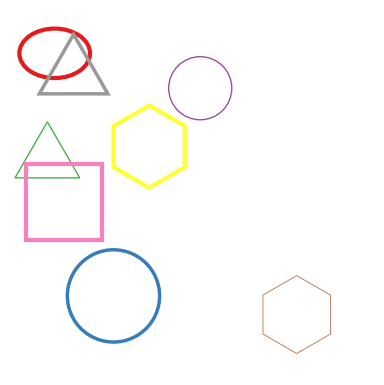[{"shape": "oval", "thickness": 3, "radius": 0.46, "center": [0.142, 0.861]}, {"shape": "circle", "thickness": 2.5, "radius": 0.6, "center": [0.295, 0.231]}, {"shape": "triangle", "thickness": 1, "radius": 0.49, "center": [0.123, 0.587]}, {"shape": "circle", "thickness": 1, "radius": 0.41, "center": [0.52, 0.771]}, {"shape": "hexagon", "thickness": 3, "radius": 0.53, "center": [0.387, 0.619]}, {"shape": "hexagon", "thickness": 0.5, "radius": 0.51, "center": [0.771, 0.183]}, {"shape": "square", "thickness": 3, "radius": 0.5, "center": [0.166, 0.475]}, {"shape": "triangle", "thickness": 2.5, "radius": 0.51, "center": [0.191, 0.808]}]